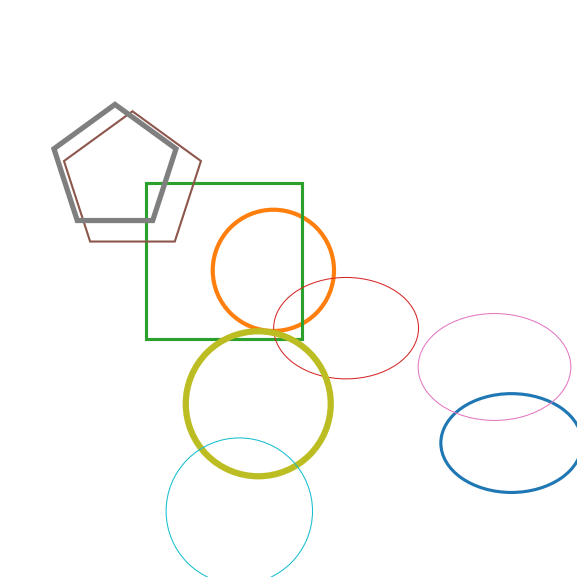[{"shape": "oval", "thickness": 1.5, "radius": 0.61, "center": [0.886, 0.232]}, {"shape": "circle", "thickness": 2, "radius": 0.52, "center": [0.473, 0.531]}, {"shape": "square", "thickness": 1.5, "radius": 0.67, "center": [0.388, 0.547]}, {"shape": "oval", "thickness": 0.5, "radius": 0.63, "center": [0.599, 0.431]}, {"shape": "pentagon", "thickness": 1, "radius": 0.62, "center": [0.229, 0.682]}, {"shape": "oval", "thickness": 0.5, "radius": 0.66, "center": [0.856, 0.364]}, {"shape": "pentagon", "thickness": 2.5, "radius": 0.56, "center": [0.199, 0.707]}, {"shape": "circle", "thickness": 3, "radius": 0.63, "center": [0.447, 0.3]}, {"shape": "circle", "thickness": 0.5, "radius": 0.63, "center": [0.414, 0.114]}]